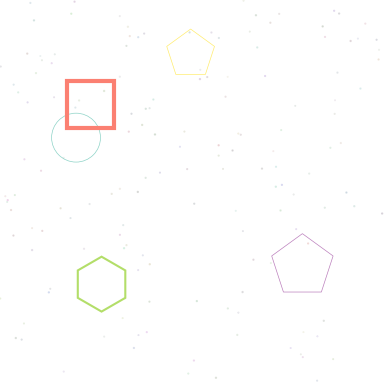[{"shape": "circle", "thickness": 0.5, "radius": 0.32, "center": [0.197, 0.643]}, {"shape": "square", "thickness": 3, "radius": 0.31, "center": [0.235, 0.728]}, {"shape": "hexagon", "thickness": 1.5, "radius": 0.36, "center": [0.264, 0.262]}, {"shape": "pentagon", "thickness": 0.5, "radius": 0.42, "center": [0.785, 0.309]}, {"shape": "pentagon", "thickness": 0.5, "radius": 0.33, "center": [0.495, 0.859]}]